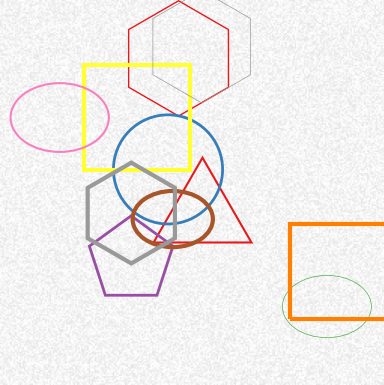[{"shape": "hexagon", "thickness": 1, "radius": 0.75, "center": [0.464, 0.848]}, {"shape": "triangle", "thickness": 1.5, "radius": 0.73, "center": [0.526, 0.444]}, {"shape": "circle", "thickness": 2, "radius": 0.71, "center": [0.436, 0.56]}, {"shape": "oval", "thickness": 0.5, "radius": 0.58, "center": [0.849, 0.204]}, {"shape": "pentagon", "thickness": 2, "radius": 0.57, "center": [0.341, 0.325]}, {"shape": "square", "thickness": 3, "radius": 0.62, "center": [0.878, 0.295]}, {"shape": "square", "thickness": 3, "radius": 0.69, "center": [0.356, 0.695]}, {"shape": "oval", "thickness": 3, "radius": 0.52, "center": [0.449, 0.431]}, {"shape": "oval", "thickness": 1.5, "radius": 0.64, "center": [0.155, 0.695]}, {"shape": "hexagon", "thickness": 0.5, "radius": 0.73, "center": [0.524, 0.879]}, {"shape": "hexagon", "thickness": 3, "radius": 0.65, "center": [0.341, 0.447]}]